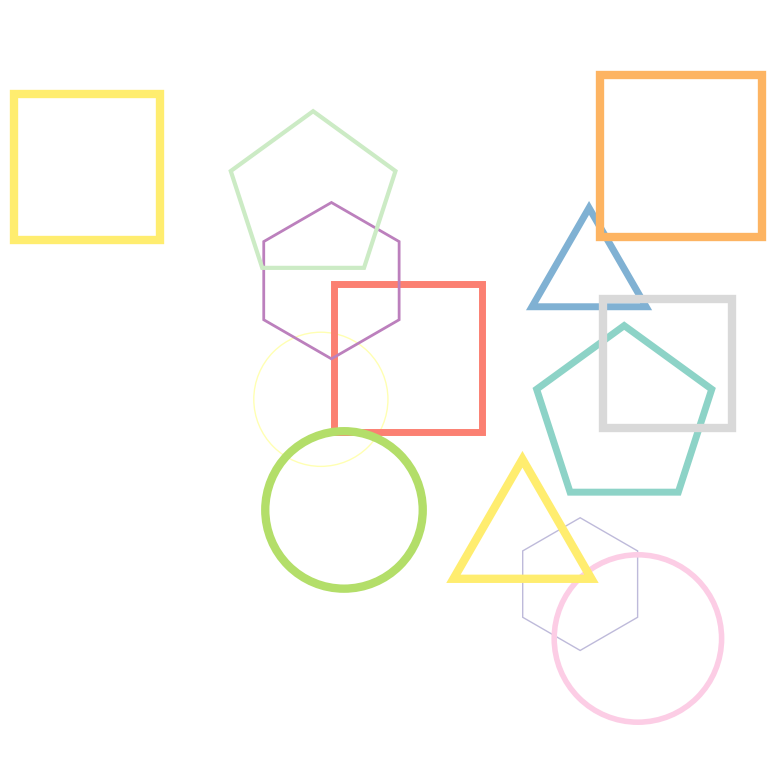[{"shape": "pentagon", "thickness": 2.5, "radius": 0.6, "center": [0.811, 0.458]}, {"shape": "circle", "thickness": 0.5, "radius": 0.44, "center": [0.417, 0.481]}, {"shape": "hexagon", "thickness": 0.5, "radius": 0.43, "center": [0.753, 0.241]}, {"shape": "square", "thickness": 2.5, "radius": 0.48, "center": [0.53, 0.535]}, {"shape": "triangle", "thickness": 2.5, "radius": 0.43, "center": [0.765, 0.644]}, {"shape": "square", "thickness": 3, "radius": 0.53, "center": [0.885, 0.797]}, {"shape": "circle", "thickness": 3, "radius": 0.51, "center": [0.447, 0.338]}, {"shape": "circle", "thickness": 2, "radius": 0.54, "center": [0.828, 0.171]}, {"shape": "square", "thickness": 3, "radius": 0.42, "center": [0.867, 0.528]}, {"shape": "hexagon", "thickness": 1, "radius": 0.51, "center": [0.43, 0.635]}, {"shape": "pentagon", "thickness": 1.5, "radius": 0.56, "center": [0.407, 0.743]}, {"shape": "triangle", "thickness": 3, "radius": 0.52, "center": [0.679, 0.3]}, {"shape": "square", "thickness": 3, "radius": 0.48, "center": [0.113, 0.783]}]